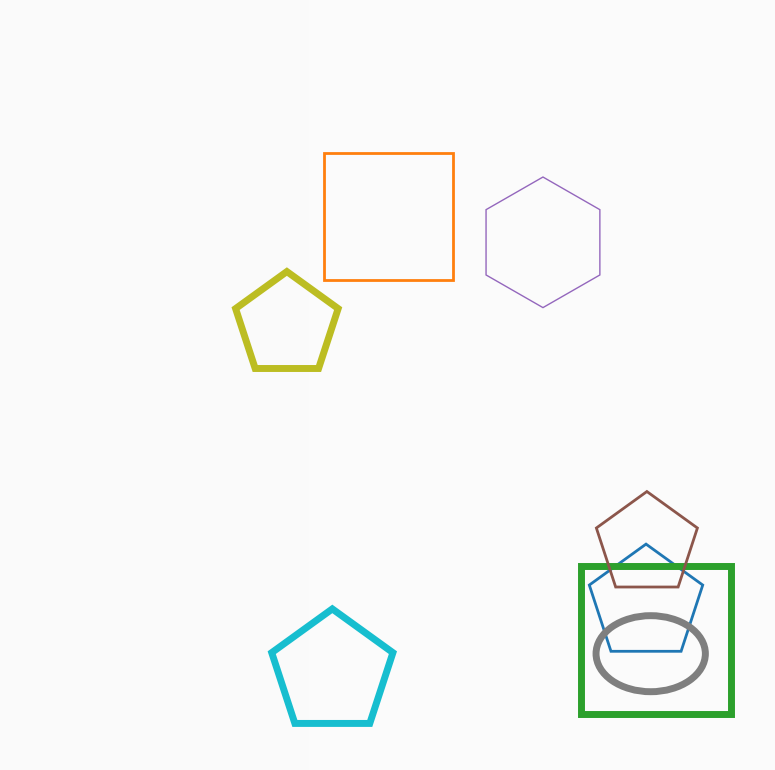[{"shape": "pentagon", "thickness": 1, "radius": 0.38, "center": [0.834, 0.216]}, {"shape": "square", "thickness": 1, "radius": 0.42, "center": [0.501, 0.719]}, {"shape": "square", "thickness": 2.5, "radius": 0.48, "center": [0.846, 0.169]}, {"shape": "hexagon", "thickness": 0.5, "radius": 0.42, "center": [0.701, 0.685]}, {"shape": "pentagon", "thickness": 1, "radius": 0.34, "center": [0.835, 0.293]}, {"shape": "oval", "thickness": 2.5, "radius": 0.35, "center": [0.84, 0.151]}, {"shape": "pentagon", "thickness": 2.5, "radius": 0.35, "center": [0.37, 0.578]}, {"shape": "pentagon", "thickness": 2.5, "radius": 0.41, "center": [0.429, 0.127]}]